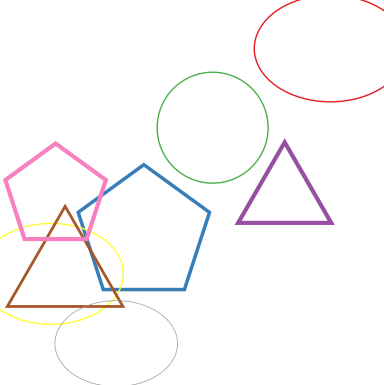[{"shape": "oval", "thickness": 1, "radius": 0.99, "center": [0.858, 0.874]}, {"shape": "pentagon", "thickness": 2.5, "radius": 0.9, "center": [0.374, 0.393]}, {"shape": "circle", "thickness": 1, "radius": 0.72, "center": [0.552, 0.668]}, {"shape": "triangle", "thickness": 3, "radius": 0.7, "center": [0.739, 0.491]}, {"shape": "oval", "thickness": 1, "radius": 0.94, "center": [0.133, 0.289]}, {"shape": "triangle", "thickness": 2, "radius": 0.87, "center": [0.169, 0.291]}, {"shape": "pentagon", "thickness": 3, "radius": 0.69, "center": [0.144, 0.49]}, {"shape": "oval", "thickness": 0.5, "radius": 0.8, "center": [0.302, 0.108]}]